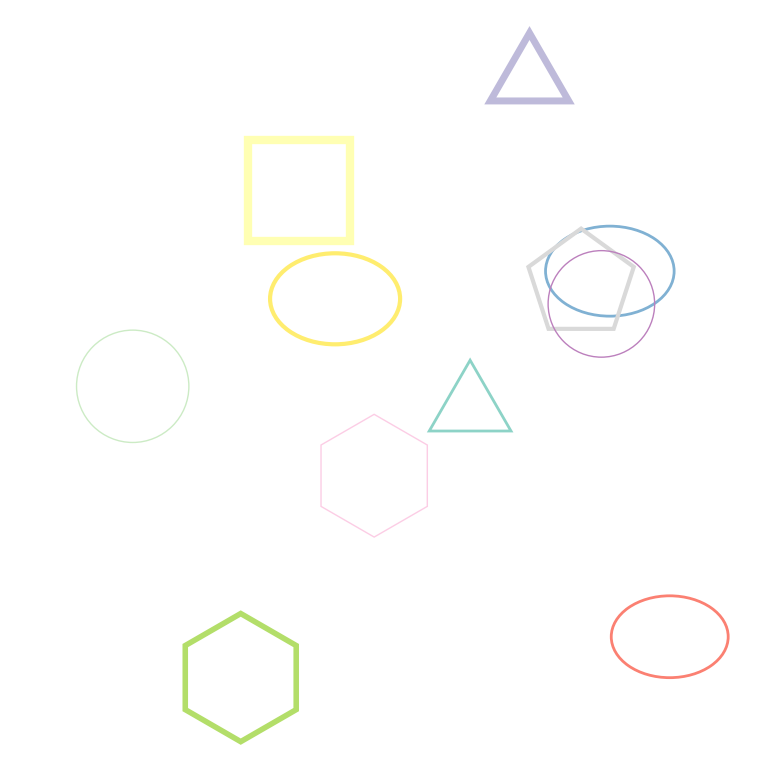[{"shape": "triangle", "thickness": 1, "radius": 0.31, "center": [0.611, 0.471]}, {"shape": "square", "thickness": 3, "radius": 0.33, "center": [0.388, 0.753]}, {"shape": "triangle", "thickness": 2.5, "radius": 0.29, "center": [0.688, 0.898]}, {"shape": "oval", "thickness": 1, "radius": 0.38, "center": [0.87, 0.173]}, {"shape": "oval", "thickness": 1, "radius": 0.42, "center": [0.792, 0.648]}, {"shape": "hexagon", "thickness": 2, "radius": 0.42, "center": [0.313, 0.12]}, {"shape": "hexagon", "thickness": 0.5, "radius": 0.4, "center": [0.486, 0.382]}, {"shape": "pentagon", "thickness": 1.5, "radius": 0.36, "center": [0.755, 0.631]}, {"shape": "circle", "thickness": 0.5, "radius": 0.35, "center": [0.781, 0.605]}, {"shape": "circle", "thickness": 0.5, "radius": 0.36, "center": [0.172, 0.498]}, {"shape": "oval", "thickness": 1.5, "radius": 0.42, "center": [0.435, 0.612]}]